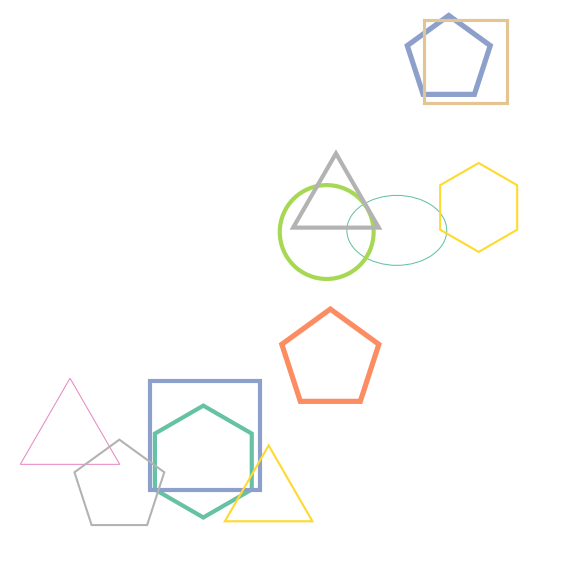[{"shape": "hexagon", "thickness": 2, "radius": 0.48, "center": [0.352, 0.2]}, {"shape": "oval", "thickness": 0.5, "radius": 0.43, "center": [0.687, 0.6]}, {"shape": "pentagon", "thickness": 2.5, "radius": 0.44, "center": [0.572, 0.376]}, {"shape": "pentagon", "thickness": 2.5, "radius": 0.38, "center": [0.777, 0.897]}, {"shape": "square", "thickness": 2, "radius": 0.47, "center": [0.355, 0.244]}, {"shape": "triangle", "thickness": 0.5, "radius": 0.5, "center": [0.121, 0.245]}, {"shape": "circle", "thickness": 2, "radius": 0.41, "center": [0.566, 0.597]}, {"shape": "triangle", "thickness": 1, "radius": 0.44, "center": [0.465, 0.14]}, {"shape": "hexagon", "thickness": 1, "radius": 0.39, "center": [0.829, 0.64]}, {"shape": "square", "thickness": 1.5, "radius": 0.36, "center": [0.806, 0.893]}, {"shape": "triangle", "thickness": 2, "radius": 0.43, "center": [0.582, 0.648]}, {"shape": "pentagon", "thickness": 1, "radius": 0.41, "center": [0.207, 0.156]}]